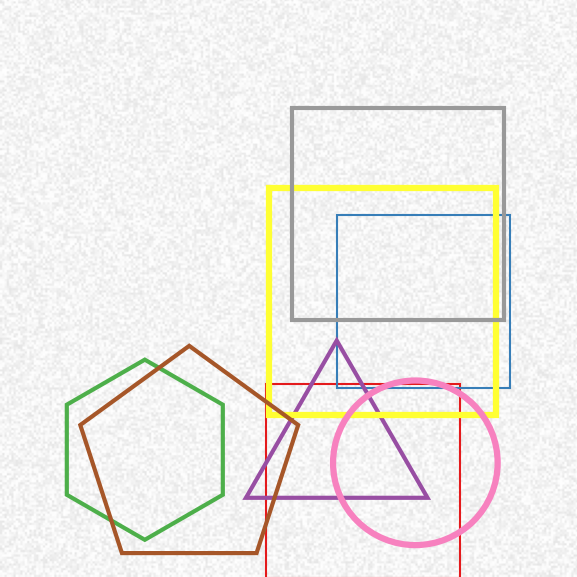[{"shape": "square", "thickness": 1, "radius": 0.84, "center": [0.628, 0.167]}, {"shape": "square", "thickness": 1, "radius": 0.75, "center": [0.734, 0.477]}, {"shape": "hexagon", "thickness": 2, "radius": 0.78, "center": [0.251, 0.22]}, {"shape": "triangle", "thickness": 2, "radius": 0.91, "center": [0.583, 0.228]}, {"shape": "square", "thickness": 3, "radius": 0.99, "center": [0.662, 0.477]}, {"shape": "pentagon", "thickness": 2, "radius": 0.99, "center": [0.328, 0.202]}, {"shape": "circle", "thickness": 3, "radius": 0.71, "center": [0.719, 0.198]}, {"shape": "square", "thickness": 2, "radius": 0.92, "center": [0.689, 0.629]}]